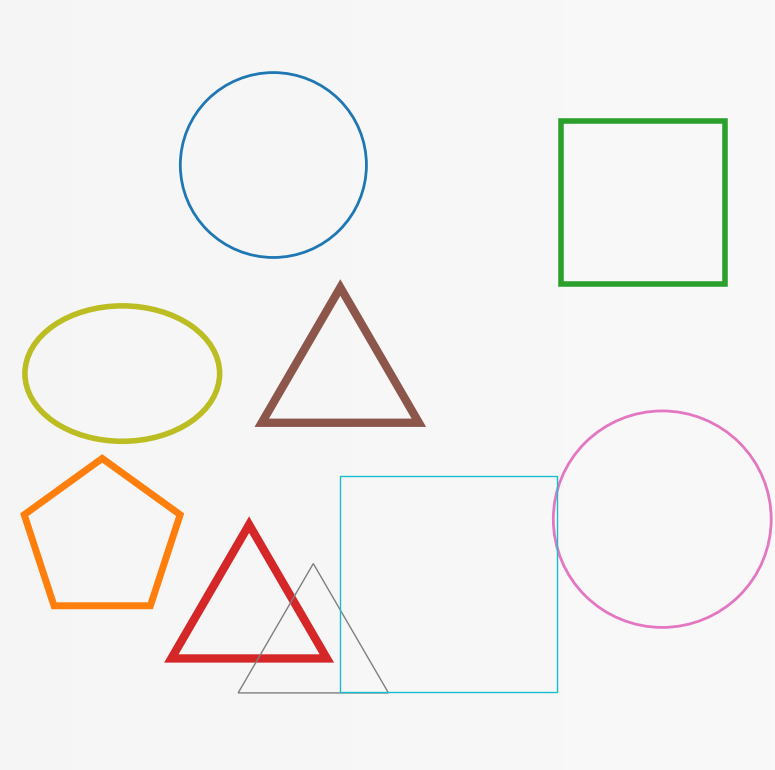[{"shape": "circle", "thickness": 1, "radius": 0.6, "center": [0.353, 0.786]}, {"shape": "pentagon", "thickness": 2.5, "radius": 0.53, "center": [0.132, 0.299]}, {"shape": "square", "thickness": 2, "radius": 0.53, "center": [0.83, 0.737]}, {"shape": "triangle", "thickness": 3, "radius": 0.58, "center": [0.321, 0.203]}, {"shape": "triangle", "thickness": 3, "radius": 0.59, "center": [0.439, 0.51]}, {"shape": "circle", "thickness": 1, "radius": 0.7, "center": [0.855, 0.326]}, {"shape": "triangle", "thickness": 0.5, "radius": 0.56, "center": [0.404, 0.156]}, {"shape": "oval", "thickness": 2, "radius": 0.63, "center": [0.158, 0.515]}, {"shape": "square", "thickness": 0.5, "radius": 0.7, "center": [0.579, 0.241]}]